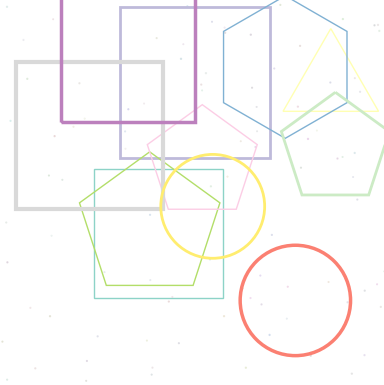[{"shape": "square", "thickness": 1, "radius": 0.84, "center": [0.412, 0.394]}, {"shape": "triangle", "thickness": 1, "radius": 0.72, "center": [0.859, 0.782]}, {"shape": "square", "thickness": 2, "radius": 0.98, "center": [0.506, 0.785]}, {"shape": "circle", "thickness": 2.5, "radius": 0.72, "center": [0.767, 0.22]}, {"shape": "hexagon", "thickness": 1, "radius": 0.93, "center": [0.741, 0.826]}, {"shape": "pentagon", "thickness": 1, "radius": 0.96, "center": [0.389, 0.414]}, {"shape": "pentagon", "thickness": 1, "radius": 0.75, "center": [0.525, 0.578]}, {"shape": "square", "thickness": 3, "radius": 0.95, "center": [0.233, 0.647]}, {"shape": "square", "thickness": 2.5, "radius": 0.87, "center": [0.332, 0.857]}, {"shape": "pentagon", "thickness": 2, "radius": 0.74, "center": [0.871, 0.613]}, {"shape": "circle", "thickness": 2, "radius": 0.67, "center": [0.553, 0.464]}]